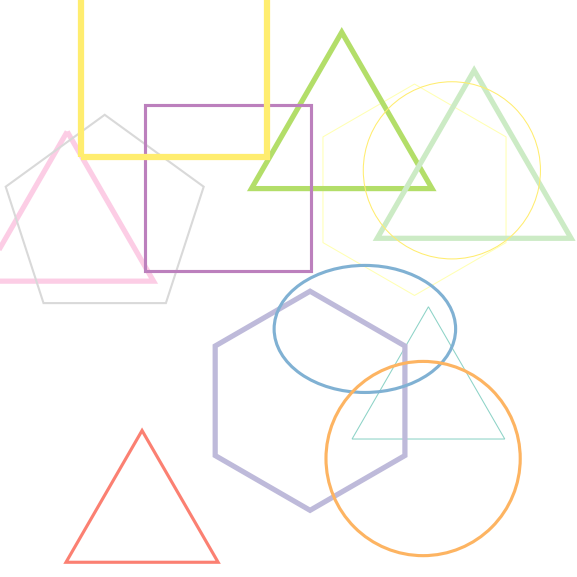[{"shape": "triangle", "thickness": 0.5, "radius": 0.76, "center": [0.742, 0.315]}, {"shape": "hexagon", "thickness": 0.5, "radius": 0.92, "center": [0.718, 0.671]}, {"shape": "hexagon", "thickness": 2.5, "radius": 0.95, "center": [0.537, 0.305]}, {"shape": "triangle", "thickness": 1.5, "radius": 0.76, "center": [0.246, 0.102]}, {"shape": "oval", "thickness": 1.5, "radius": 0.79, "center": [0.632, 0.43]}, {"shape": "circle", "thickness": 1.5, "radius": 0.84, "center": [0.733, 0.205]}, {"shape": "triangle", "thickness": 2.5, "radius": 0.9, "center": [0.592, 0.763]}, {"shape": "triangle", "thickness": 2.5, "radius": 0.86, "center": [0.116, 0.599]}, {"shape": "pentagon", "thickness": 1, "radius": 0.9, "center": [0.181, 0.62]}, {"shape": "square", "thickness": 1.5, "radius": 0.72, "center": [0.395, 0.674]}, {"shape": "triangle", "thickness": 2.5, "radius": 0.97, "center": [0.821, 0.683]}, {"shape": "circle", "thickness": 0.5, "radius": 0.77, "center": [0.782, 0.704]}, {"shape": "square", "thickness": 3, "radius": 0.81, "center": [0.302, 0.888]}]